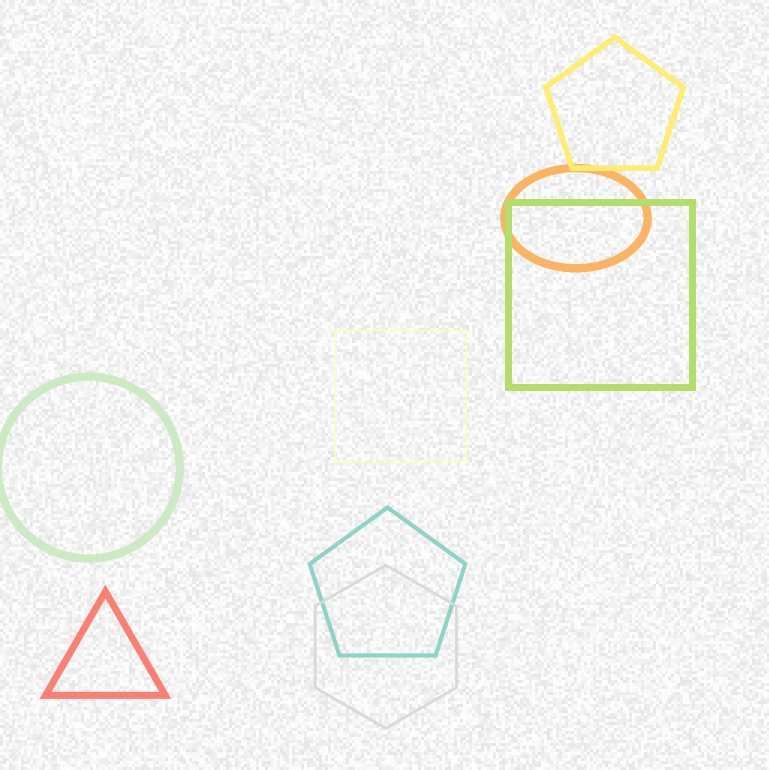[{"shape": "pentagon", "thickness": 1.5, "radius": 0.53, "center": [0.503, 0.235]}, {"shape": "square", "thickness": 0.5, "radius": 0.43, "center": [0.52, 0.486]}, {"shape": "triangle", "thickness": 2.5, "radius": 0.45, "center": [0.137, 0.142]}, {"shape": "oval", "thickness": 3, "radius": 0.47, "center": [0.748, 0.717]}, {"shape": "square", "thickness": 2.5, "radius": 0.6, "center": [0.779, 0.617]}, {"shape": "hexagon", "thickness": 1, "radius": 0.53, "center": [0.501, 0.16]}, {"shape": "circle", "thickness": 3, "radius": 0.59, "center": [0.115, 0.393]}, {"shape": "pentagon", "thickness": 2, "radius": 0.47, "center": [0.798, 0.858]}]